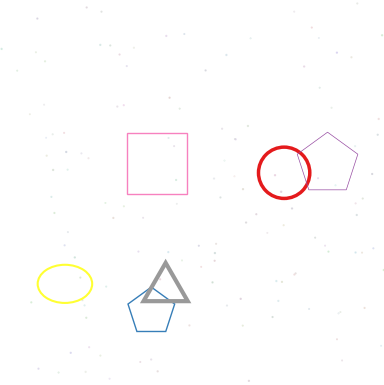[{"shape": "circle", "thickness": 2.5, "radius": 0.33, "center": [0.738, 0.551]}, {"shape": "pentagon", "thickness": 1, "radius": 0.32, "center": [0.393, 0.191]}, {"shape": "pentagon", "thickness": 0.5, "radius": 0.41, "center": [0.851, 0.574]}, {"shape": "oval", "thickness": 1.5, "radius": 0.35, "center": [0.169, 0.263]}, {"shape": "square", "thickness": 1, "radius": 0.39, "center": [0.408, 0.575]}, {"shape": "triangle", "thickness": 3, "radius": 0.33, "center": [0.43, 0.251]}]